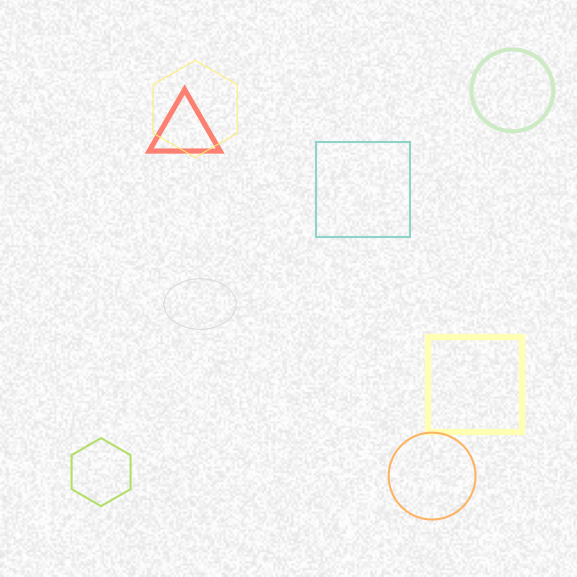[{"shape": "square", "thickness": 1, "radius": 0.41, "center": [0.628, 0.671]}, {"shape": "square", "thickness": 3, "radius": 0.41, "center": [0.822, 0.333]}, {"shape": "triangle", "thickness": 2.5, "radius": 0.35, "center": [0.32, 0.773]}, {"shape": "circle", "thickness": 1, "radius": 0.38, "center": [0.748, 0.175]}, {"shape": "hexagon", "thickness": 1, "radius": 0.29, "center": [0.175, 0.182]}, {"shape": "oval", "thickness": 0.5, "radius": 0.31, "center": [0.346, 0.473]}, {"shape": "circle", "thickness": 2, "radius": 0.35, "center": [0.887, 0.843]}, {"shape": "hexagon", "thickness": 0.5, "radius": 0.42, "center": [0.338, 0.811]}]